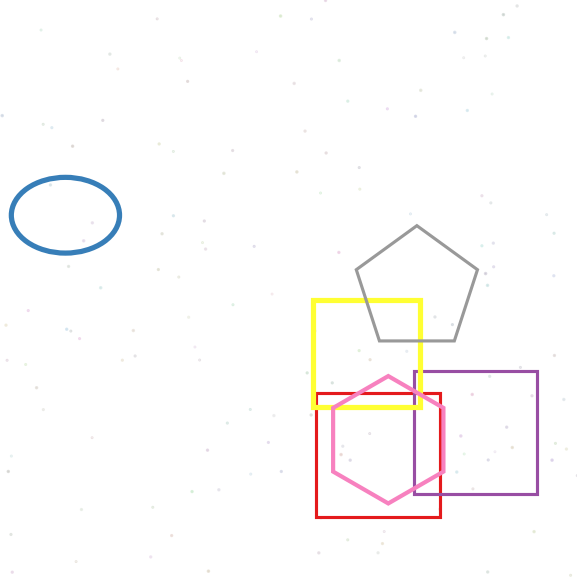[{"shape": "square", "thickness": 1.5, "radius": 0.54, "center": [0.654, 0.212]}, {"shape": "oval", "thickness": 2.5, "radius": 0.47, "center": [0.113, 0.626]}, {"shape": "square", "thickness": 1.5, "radius": 0.53, "center": [0.823, 0.25]}, {"shape": "square", "thickness": 2.5, "radius": 0.47, "center": [0.634, 0.387]}, {"shape": "hexagon", "thickness": 2, "radius": 0.55, "center": [0.672, 0.238]}, {"shape": "pentagon", "thickness": 1.5, "radius": 0.55, "center": [0.722, 0.498]}]